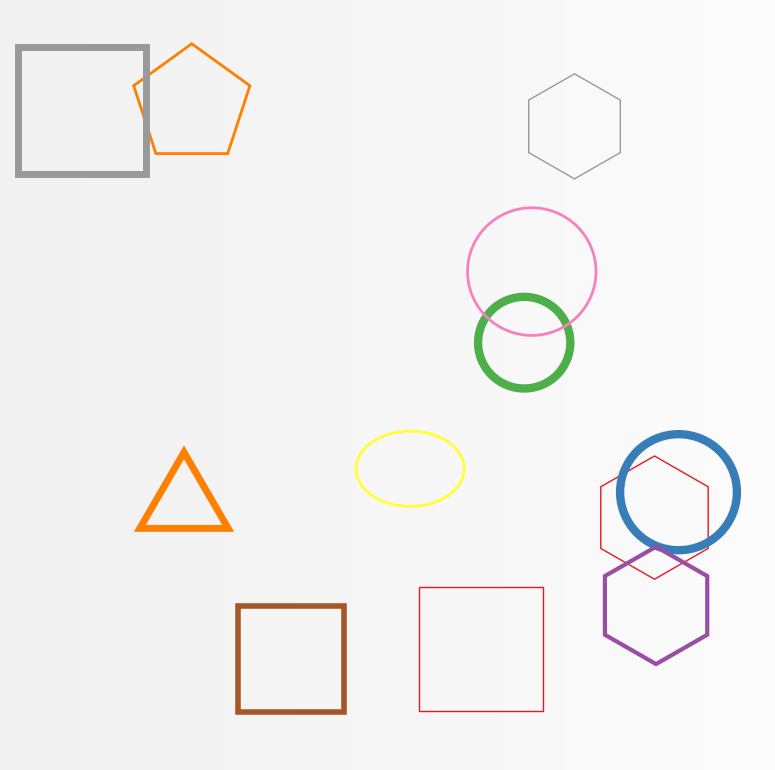[{"shape": "hexagon", "thickness": 0.5, "radius": 0.4, "center": [0.845, 0.328]}, {"shape": "square", "thickness": 0.5, "radius": 0.4, "center": [0.621, 0.157]}, {"shape": "circle", "thickness": 3, "radius": 0.38, "center": [0.875, 0.361]}, {"shape": "circle", "thickness": 3, "radius": 0.3, "center": [0.676, 0.555]}, {"shape": "hexagon", "thickness": 1.5, "radius": 0.38, "center": [0.847, 0.214]}, {"shape": "pentagon", "thickness": 1, "radius": 0.39, "center": [0.247, 0.864]}, {"shape": "triangle", "thickness": 2.5, "radius": 0.33, "center": [0.237, 0.347]}, {"shape": "oval", "thickness": 1, "radius": 0.35, "center": [0.529, 0.391]}, {"shape": "square", "thickness": 2, "radius": 0.34, "center": [0.376, 0.144]}, {"shape": "circle", "thickness": 1, "radius": 0.41, "center": [0.686, 0.647]}, {"shape": "hexagon", "thickness": 0.5, "radius": 0.34, "center": [0.741, 0.836]}, {"shape": "square", "thickness": 2.5, "radius": 0.41, "center": [0.106, 0.856]}]